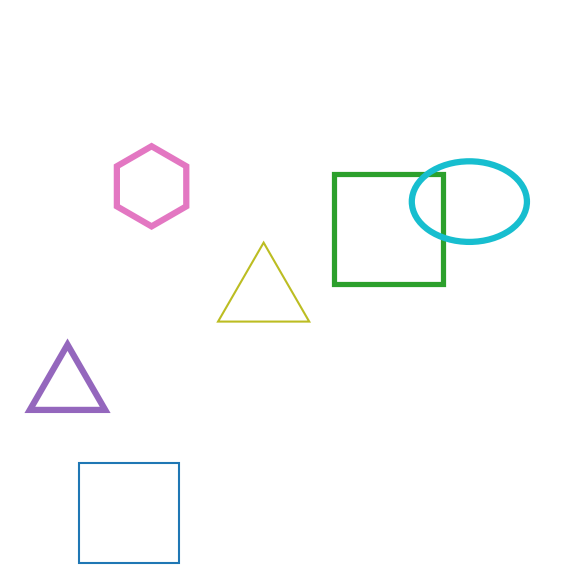[{"shape": "square", "thickness": 1, "radius": 0.43, "center": [0.224, 0.111]}, {"shape": "square", "thickness": 2.5, "radius": 0.47, "center": [0.673, 0.603]}, {"shape": "triangle", "thickness": 3, "radius": 0.38, "center": [0.117, 0.327]}, {"shape": "hexagon", "thickness": 3, "radius": 0.35, "center": [0.262, 0.677]}, {"shape": "triangle", "thickness": 1, "radius": 0.46, "center": [0.457, 0.488]}, {"shape": "oval", "thickness": 3, "radius": 0.5, "center": [0.813, 0.65]}]